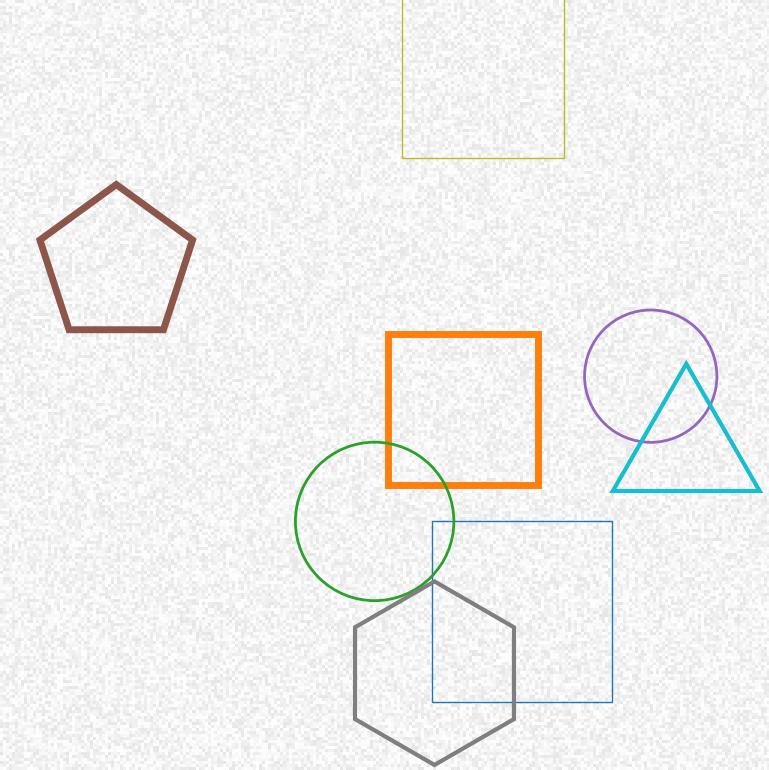[{"shape": "square", "thickness": 0.5, "radius": 0.59, "center": [0.678, 0.206]}, {"shape": "square", "thickness": 2.5, "radius": 0.49, "center": [0.601, 0.468]}, {"shape": "circle", "thickness": 1, "radius": 0.51, "center": [0.487, 0.323]}, {"shape": "circle", "thickness": 1, "radius": 0.43, "center": [0.845, 0.511]}, {"shape": "pentagon", "thickness": 2.5, "radius": 0.52, "center": [0.151, 0.656]}, {"shape": "hexagon", "thickness": 1.5, "radius": 0.6, "center": [0.564, 0.126]}, {"shape": "square", "thickness": 0.5, "radius": 0.53, "center": [0.627, 0.899]}, {"shape": "triangle", "thickness": 1.5, "radius": 0.55, "center": [0.891, 0.417]}]